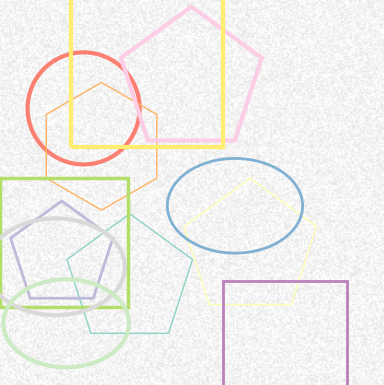[{"shape": "pentagon", "thickness": 1, "radius": 0.86, "center": [0.337, 0.273]}, {"shape": "pentagon", "thickness": 1, "radius": 0.91, "center": [0.65, 0.356]}, {"shape": "pentagon", "thickness": 2, "radius": 0.7, "center": [0.16, 0.338]}, {"shape": "circle", "thickness": 3, "radius": 0.73, "center": [0.217, 0.718]}, {"shape": "oval", "thickness": 2, "radius": 0.88, "center": [0.61, 0.466]}, {"shape": "hexagon", "thickness": 1, "radius": 0.83, "center": [0.264, 0.62]}, {"shape": "square", "thickness": 2.5, "radius": 0.84, "center": [0.166, 0.37]}, {"shape": "pentagon", "thickness": 3, "radius": 0.96, "center": [0.497, 0.79]}, {"shape": "oval", "thickness": 3, "radius": 0.9, "center": [0.145, 0.307]}, {"shape": "square", "thickness": 2, "radius": 0.81, "center": [0.74, 0.108]}, {"shape": "oval", "thickness": 3, "radius": 0.81, "center": [0.172, 0.16]}, {"shape": "square", "thickness": 3, "radius": 0.98, "center": [0.382, 0.814]}]